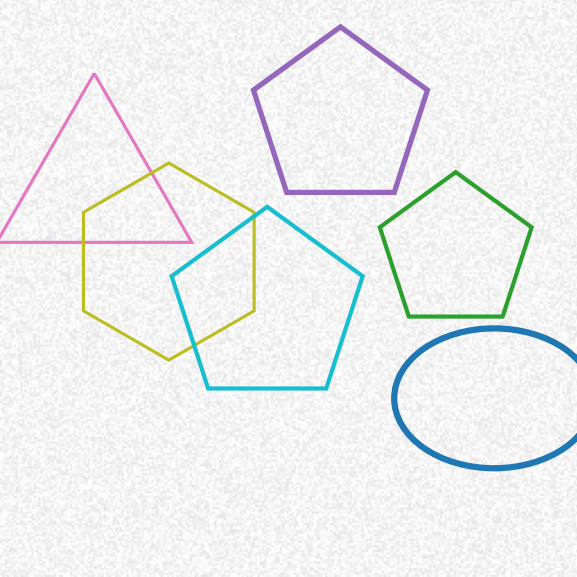[{"shape": "oval", "thickness": 3, "radius": 0.86, "center": [0.856, 0.309]}, {"shape": "pentagon", "thickness": 2, "radius": 0.69, "center": [0.789, 0.563]}, {"shape": "pentagon", "thickness": 2.5, "radius": 0.79, "center": [0.59, 0.794]}, {"shape": "triangle", "thickness": 1.5, "radius": 0.97, "center": [0.163, 0.677]}, {"shape": "hexagon", "thickness": 1.5, "radius": 0.85, "center": [0.292, 0.546]}, {"shape": "pentagon", "thickness": 2, "radius": 0.87, "center": [0.463, 0.467]}]